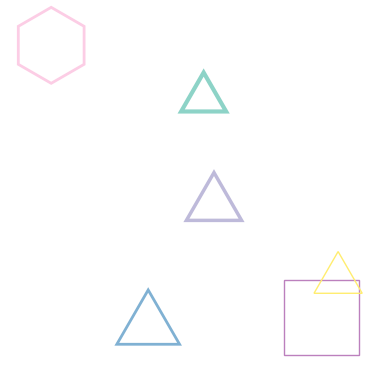[{"shape": "triangle", "thickness": 3, "radius": 0.34, "center": [0.529, 0.744]}, {"shape": "triangle", "thickness": 2.5, "radius": 0.41, "center": [0.556, 0.469]}, {"shape": "triangle", "thickness": 2, "radius": 0.47, "center": [0.385, 0.153]}, {"shape": "hexagon", "thickness": 2, "radius": 0.49, "center": [0.133, 0.882]}, {"shape": "square", "thickness": 1, "radius": 0.49, "center": [0.836, 0.176]}, {"shape": "triangle", "thickness": 1, "radius": 0.36, "center": [0.878, 0.274]}]